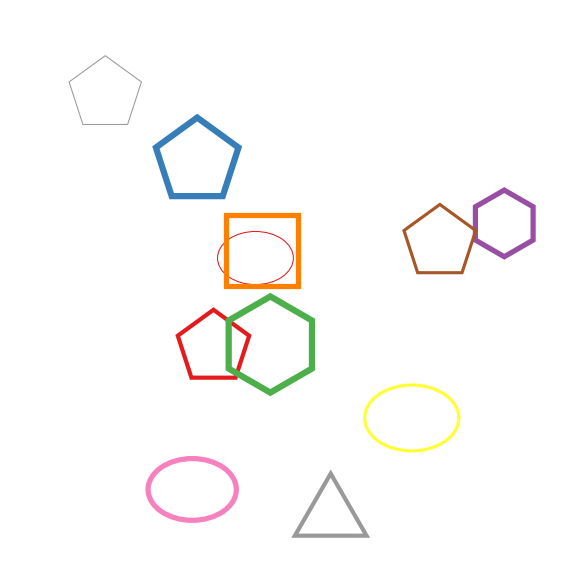[{"shape": "oval", "thickness": 0.5, "radius": 0.33, "center": [0.442, 0.552]}, {"shape": "pentagon", "thickness": 2, "radius": 0.32, "center": [0.37, 0.398]}, {"shape": "pentagon", "thickness": 3, "radius": 0.38, "center": [0.341, 0.72]}, {"shape": "hexagon", "thickness": 3, "radius": 0.42, "center": [0.468, 0.403]}, {"shape": "hexagon", "thickness": 2.5, "radius": 0.29, "center": [0.873, 0.612]}, {"shape": "square", "thickness": 2.5, "radius": 0.31, "center": [0.454, 0.565]}, {"shape": "oval", "thickness": 1.5, "radius": 0.41, "center": [0.713, 0.275]}, {"shape": "pentagon", "thickness": 1.5, "radius": 0.33, "center": [0.762, 0.58]}, {"shape": "oval", "thickness": 2.5, "radius": 0.38, "center": [0.333, 0.152]}, {"shape": "pentagon", "thickness": 0.5, "radius": 0.33, "center": [0.182, 0.837]}, {"shape": "triangle", "thickness": 2, "radius": 0.36, "center": [0.573, 0.107]}]